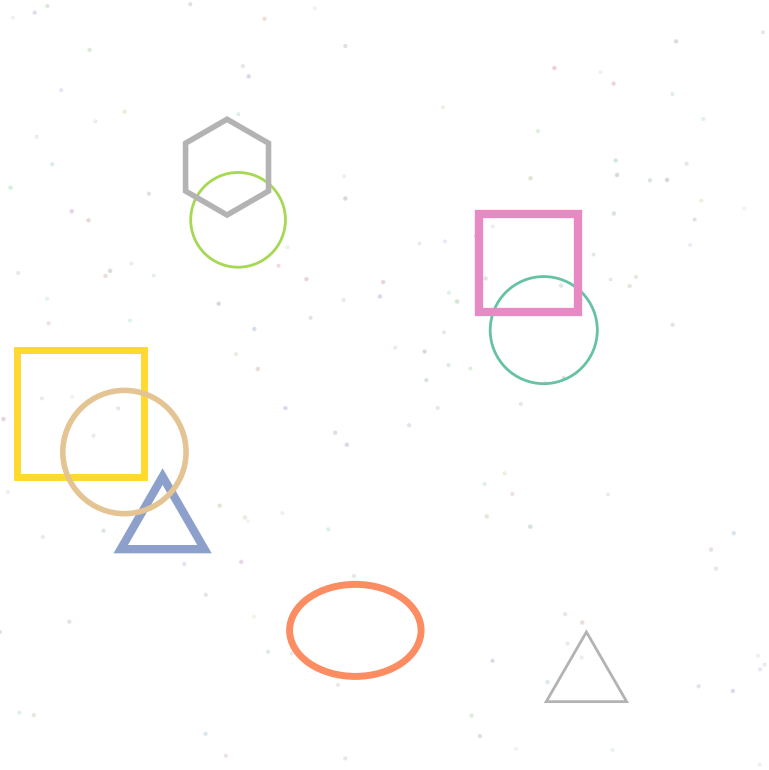[{"shape": "circle", "thickness": 1, "radius": 0.35, "center": [0.706, 0.571]}, {"shape": "oval", "thickness": 2.5, "radius": 0.43, "center": [0.461, 0.181]}, {"shape": "triangle", "thickness": 3, "radius": 0.31, "center": [0.211, 0.318]}, {"shape": "square", "thickness": 3, "radius": 0.32, "center": [0.686, 0.659]}, {"shape": "circle", "thickness": 1, "radius": 0.31, "center": [0.309, 0.714]}, {"shape": "square", "thickness": 2.5, "radius": 0.41, "center": [0.104, 0.463]}, {"shape": "circle", "thickness": 2, "radius": 0.4, "center": [0.162, 0.413]}, {"shape": "triangle", "thickness": 1, "radius": 0.3, "center": [0.762, 0.119]}, {"shape": "hexagon", "thickness": 2, "radius": 0.31, "center": [0.295, 0.783]}]